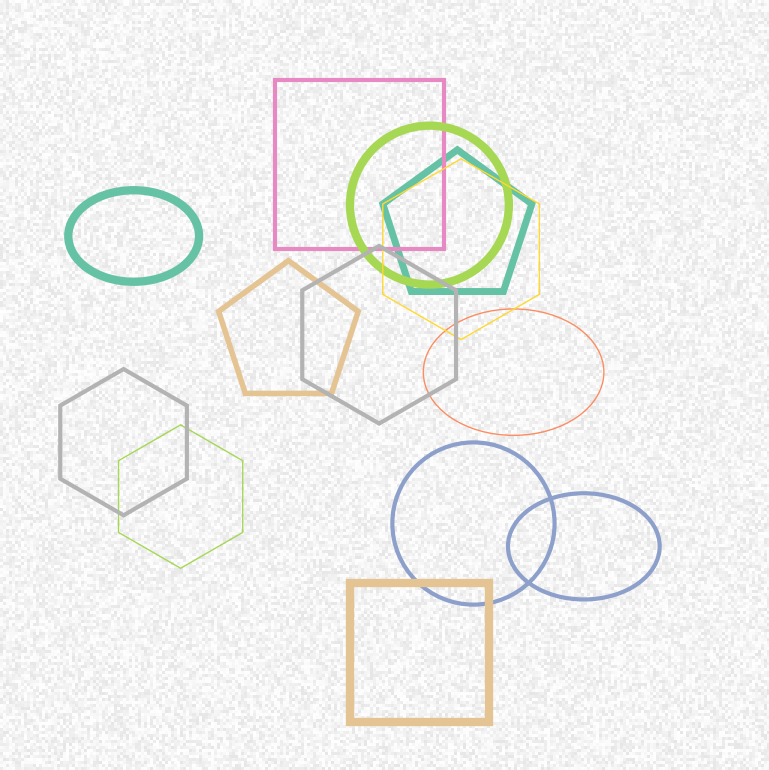[{"shape": "pentagon", "thickness": 2.5, "radius": 0.51, "center": [0.594, 0.704]}, {"shape": "oval", "thickness": 3, "radius": 0.42, "center": [0.174, 0.694]}, {"shape": "oval", "thickness": 0.5, "radius": 0.59, "center": [0.667, 0.517]}, {"shape": "oval", "thickness": 1.5, "radius": 0.49, "center": [0.758, 0.29]}, {"shape": "circle", "thickness": 1.5, "radius": 0.53, "center": [0.615, 0.32]}, {"shape": "square", "thickness": 1.5, "radius": 0.55, "center": [0.467, 0.787]}, {"shape": "hexagon", "thickness": 0.5, "radius": 0.47, "center": [0.235, 0.355]}, {"shape": "circle", "thickness": 3, "radius": 0.52, "center": [0.558, 0.734]}, {"shape": "hexagon", "thickness": 0.5, "radius": 0.59, "center": [0.599, 0.676]}, {"shape": "square", "thickness": 3, "radius": 0.45, "center": [0.545, 0.153]}, {"shape": "pentagon", "thickness": 2, "radius": 0.48, "center": [0.375, 0.566]}, {"shape": "hexagon", "thickness": 1.5, "radius": 0.47, "center": [0.16, 0.426]}, {"shape": "hexagon", "thickness": 1.5, "radius": 0.58, "center": [0.492, 0.565]}]